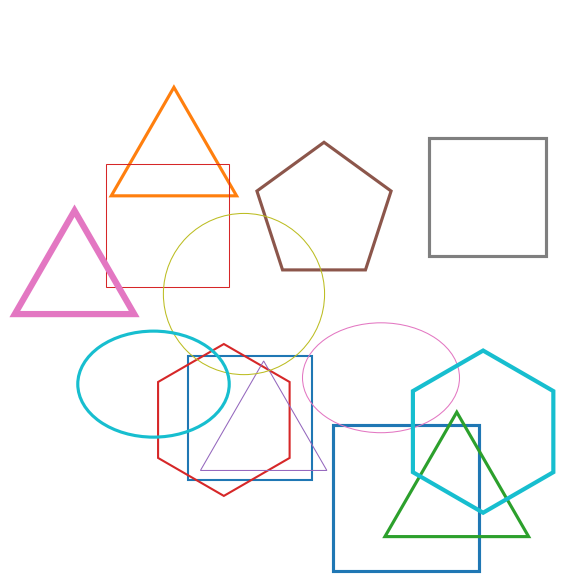[{"shape": "square", "thickness": 1, "radius": 0.54, "center": [0.434, 0.276]}, {"shape": "square", "thickness": 1.5, "radius": 0.63, "center": [0.703, 0.137]}, {"shape": "triangle", "thickness": 1.5, "radius": 0.63, "center": [0.301, 0.723]}, {"shape": "triangle", "thickness": 1.5, "radius": 0.72, "center": [0.791, 0.142]}, {"shape": "square", "thickness": 0.5, "radius": 0.53, "center": [0.289, 0.609]}, {"shape": "hexagon", "thickness": 1, "radius": 0.66, "center": [0.388, 0.272]}, {"shape": "triangle", "thickness": 0.5, "radius": 0.63, "center": [0.457, 0.248]}, {"shape": "pentagon", "thickness": 1.5, "radius": 0.61, "center": [0.561, 0.631]}, {"shape": "oval", "thickness": 0.5, "radius": 0.68, "center": [0.66, 0.345]}, {"shape": "triangle", "thickness": 3, "radius": 0.6, "center": [0.129, 0.515]}, {"shape": "square", "thickness": 1.5, "radius": 0.51, "center": [0.844, 0.658]}, {"shape": "circle", "thickness": 0.5, "radius": 0.7, "center": [0.422, 0.49]}, {"shape": "hexagon", "thickness": 2, "radius": 0.7, "center": [0.837, 0.252]}, {"shape": "oval", "thickness": 1.5, "radius": 0.66, "center": [0.266, 0.334]}]